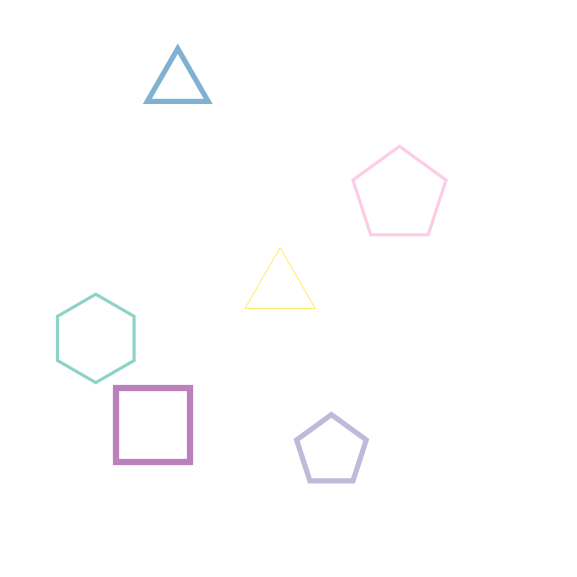[{"shape": "hexagon", "thickness": 1.5, "radius": 0.38, "center": [0.166, 0.413]}, {"shape": "pentagon", "thickness": 2.5, "radius": 0.32, "center": [0.574, 0.218]}, {"shape": "triangle", "thickness": 2.5, "radius": 0.3, "center": [0.308, 0.854]}, {"shape": "pentagon", "thickness": 1.5, "radius": 0.42, "center": [0.692, 0.661]}, {"shape": "square", "thickness": 3, "radius": 0.32, "center": [0.265, 0.263]}, {"shape": "triangle", "thickness": 0.5, "radius": 0.35, "center": [0.485, 0.5]}]